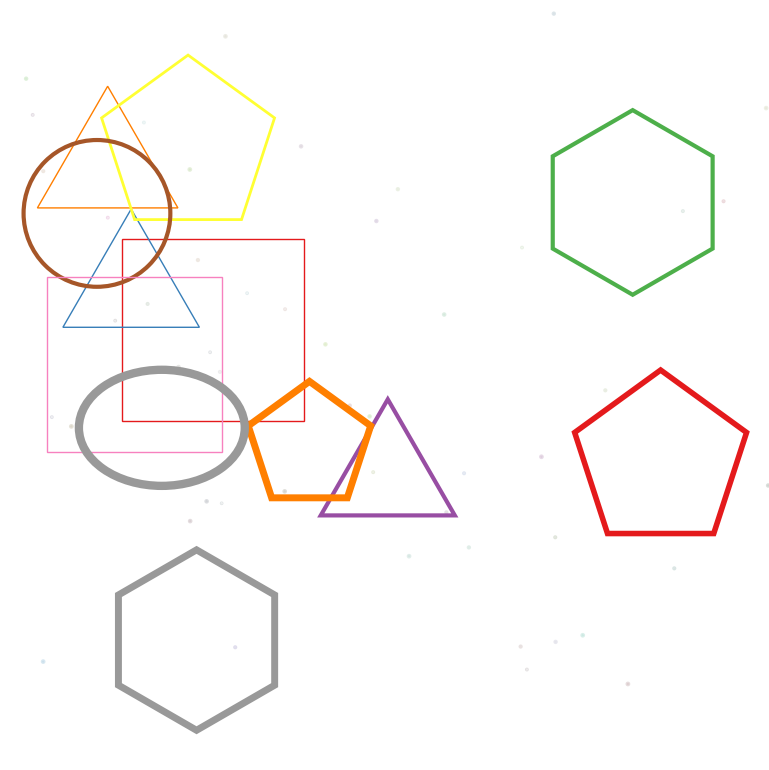[{"shape": "pentagon", "thickness": 2, "radius": 0.59, "center": [0.858, 0.402]}, {"shape": "square", "thickness": 0.5, "radius": 0.59, "center": [0.277, 0.571]}, {"shape": "triangle", "thickness": 0.5, "radius": 0.51, "center": [0.17, 0.626]}, {"shape": "hexagon", "thickness": 1.5, "radius": 0.6, "center": [0.822, 0.737]}, {"shape": "triangle", "thickness": 1.5, "radius": 0.5, "center": [0.504, 0.381]}, {"shape": "triangle", "thickness": 0.5, "radius": 0.53, "center": [0.14, 0.783]}, {"shape": "pentagon", "thickness": 2.5, "radius": 0.42, "center": [0.402, 0.421]}, {"shape": "pentagon", "thickness": 1, "radius": 0.59, "center": [0.244, 0.81]}, {"shape": "circle", "thickness": 1.5, "radius": 0.48, "center": [0.126, 0.723]}, {"shape": "square", "thickness": 0.5, "radius": 0.57, "center": [0.175, 0.527]}, {"shape": "oval", "thickness": 3, "radius": 0.54, "center": [0.21, 0.444]}, {"shape": "hexagon", "thickness": 2.5, "radius": 0.59, "center": [0.255, 0.169]}]